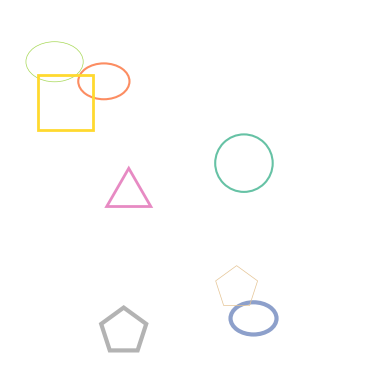[{"shape": "circle", "thickness": 1.5, "radius": 0.37, "center": [0.634, 0.576]}, {"shape": "oval", "thickness": 1.5, "radius": 0.33, "center": [0.27, 0.789]}, {"shape": "oval", "thickness": 3, "radius": 0.3, "center": [0.659, 0.173]}, {"shape": "triangle", "thickness": 2, "radius": 0.33, "center": [0.334, 0.497]}, {"shape": "oval", "thickness": 0.5, "radius": 0.37, "center": [0.142, 0.84]}, {"shape": "square", "thickness": 2, "radius": 0.35, "center": [0.171, 0.734]}, {"shape": "pentagon", "thickness": 0.5, "radius": 0.29, "center": [0.615, 0.253]}, {"shape": "pentagon", "thickness": 3, "radius": 0.31, "center": [0.321, 0.14]}]